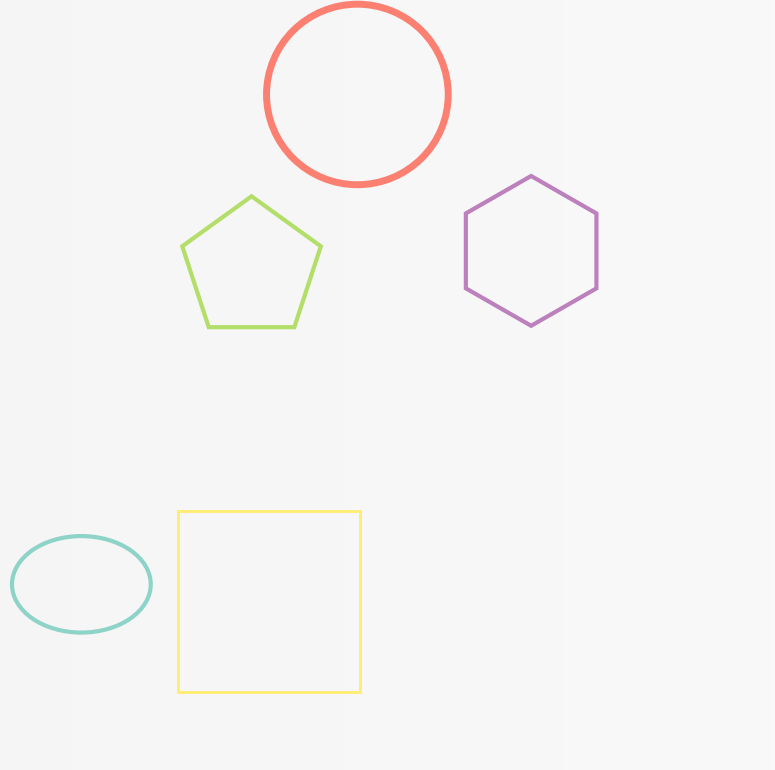[{"shape": "oval", "thickness": 1.5, "radius": 0.45, "center": [0.105, 0.241]}, {"shape": "circle", "thickness": 2.5, "radius": 0.59, "center": [0.461, 0.877]}, {"shape": "pentagon", "thickness": 1.5, "radius": 0.47, "center": [0.325, 0.651]}, {"shape": "hexagon", "thickness": 1.5, "radius": 0.49, "center": [0.685, 0.674]}, {"shape": "square", "thickness": 1, "radius": 0.59, "center": [0.347, 0.219]}]